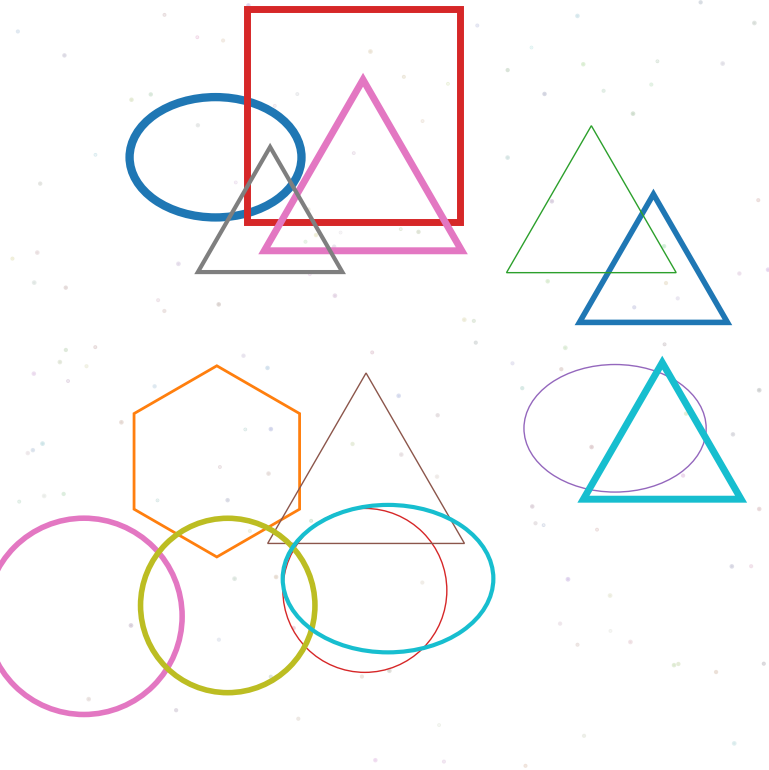[{"shape": "oval", "thickness": 3, "radius": 0.56, "center": [0.28, 0.796]}, {"shape": "triangle", "thickness": 2, "radius": 0.55, "center": [0.849, 0.637]}, {"shape": "hexagon", "thickness": 1, "radius": 0.62, "center": [0.282, 0.401]}, {"shape": "triangle", "thickness": 0.5, "radius": 0.64, "center": [0.768, 0.71]}, {"shape": "square", "thickness": 2.5, "radius": 0.69, "center": [0.459, 0.85]}, {"shape": "circle", "thickness": 0.5, "radius": 0.53, "center": [0.474, 0.233]}, {"shape": "oval", "thickness": 0.5, "radius": 0.59, "center": [0.799, 0.444]}, {"shape": "triangle", "thickness": 0.5, "radius": 0.74, "center": [0.475, 0.368]}, {"shape": "triangle", "thickness": 2.5, "radius": 0.74, "center": [0.471, 0.748]}, {"shape": "circle", "thickness": 2, "radius": 0.64, "center": [0.109, 0.2]}, {"shape": "triangle", "thickness": 1.5, "radius": 0.54, "center": [0.351, 0.701]}, {"shape": "circle", "thickness": 2, "radius": 0.57, "center": [0.296, 0.214]}, {"shape": "oval", "thickness": 1.5, "radius": 0.68, "center": [0.504, 0.249]}, {"shape": "triangle", "thickness": 2.5, "radius": 0.59, "center": [0.86, 0.411]}]